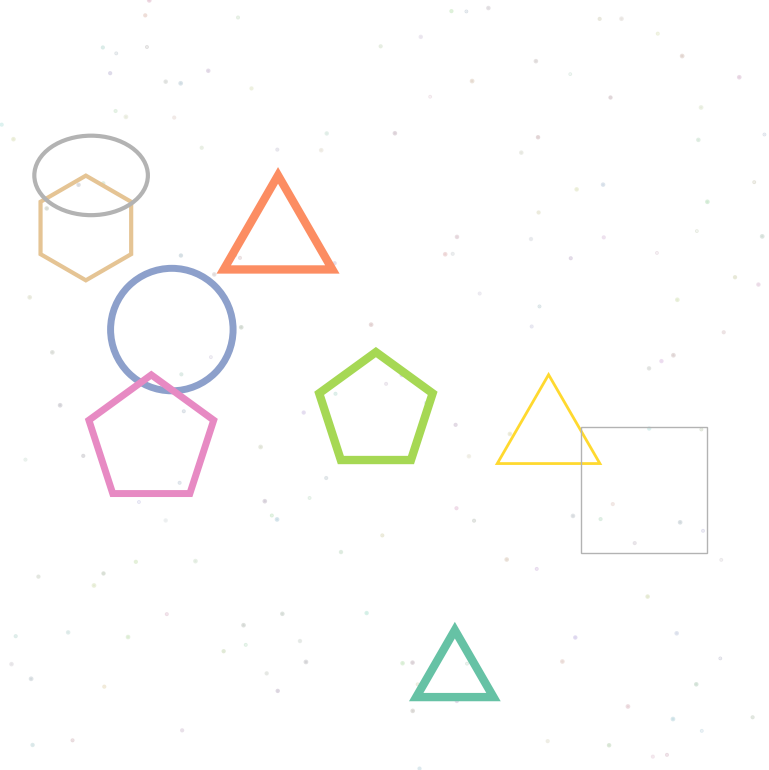[{"shape": "triangle", "thickness": 3, "radius": 0.29, "center": [0.591, 0.124]}, {"shape": "triangle", "thickness": 3, "radius": 0.41, "center": [0.361, 0.691]}, {"shape": "circle", "thickness": 2.5, "radius": 0.4, "center": [0.223, 0.572]}, {"shape": "pentagon", "thickness": 2.5, "radius": 0.43, "center": [0.196, 0.428]}, {"shape": "pentagon", "thickness": 3, "radius": 0.39, "center": [0.488, 0.465]}, {"shape": "triangle", "thickness": 1, "radius": 0.38, "center": [0.712, 0.436]}, {"shape": "hexagon", "thickness": 1.5, "radius": 0.34, "center": [0.112, 0.704]}, {"shape": "square", "thickness": 0.5, "radius": 0.41, "center": [0.836, 0.363]}, {"shape": "oval", "thickness": 1.5, "radius": 0.37, "center": [0.118, 0.772]}]